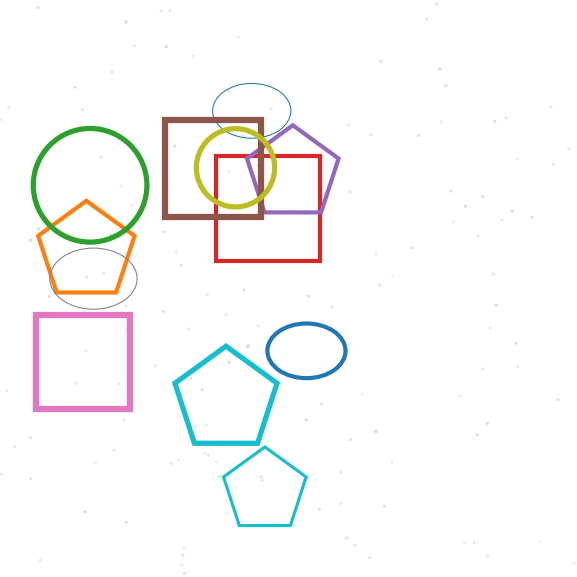[{"shape": "oval", "thickness": 0.5, "radius": 0.34, "center": [0.436, 0.807]}, {"shape": "oval", "thickness": 2, "radius": 0.34, "center": [0.531, 0.392]}, {"shape": "pentagon", "thickness": 2, "radius": 0.44, "center": [0.15, 0.564]}, {"shape": "circle", "thickness": 2.5, "radius": 0.49, "center": [0.156, 0.678]}, {"shape": "square", "thickness": 2, "radius": 0.45, "center": [0.464, 0.638]}, {"shape": "pentagon", "thickness": 2, "radius": 0.42, "center": [0.507, 0.699]}, {"shape": "square", "thickness": 3, "radius": 0.42, "center": [0.369, 0.707]}, {"shape": "square", "thickness": 3, "radius": 0.41, "center": [0.144, 0.373]}, {"shape": "oval", "thickness": 0.5, "radius": 0.38, "center": [0.162, 0.517]}, {"shape": "circle", "thickness": 2.5, "radius": 0.34, "center": [0.408, 0.709]}, {"shape": "pentagon", "thickness": 1.5, "radius": 0.38, "center": [0.459, 0.15]}, {"shape": "pentagon", "thickness": 2.5, "radius": 0.46, "center": [0.391, 0.307]}]